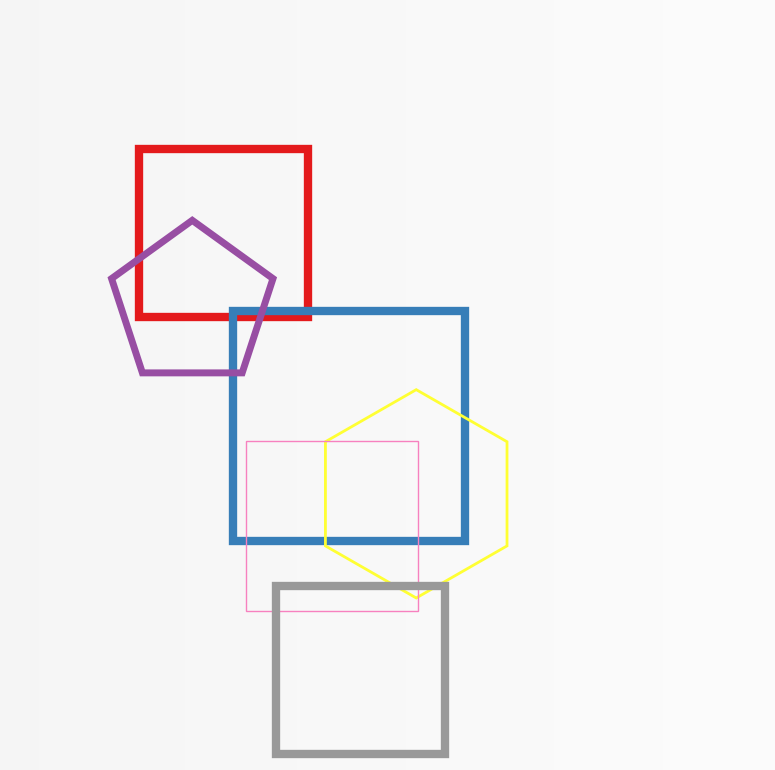[{"shape": "square", "thickness": 3, "radius": 0.55, "center": [0.288, 0.697]}, {"shape": "square", "thickness": 3, "radius": 0.75, "center": [0.45, 0.447]}, {"shape": "pentagon", "thickness": 2.5, "radius": 0.55, "center": [0.248, 0.604]}, {"shape": "hexagon", "thickness": 1, "radius": 0.68, "center": [0.537, 0.359]}, {"shape": "square", "thickness": 0.5, "radius": 0.55, "center": [0.428, 0.317]}, {"shape": "square", "thickness": 3, "radius": 0.55, "center": [0.465, 0.13]}]